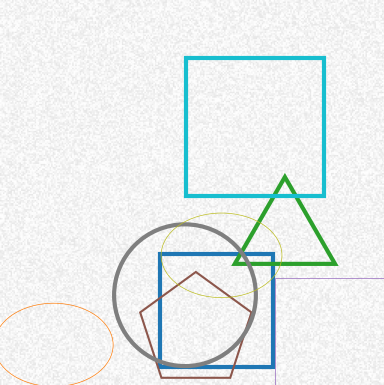[{"shape": "square", "thickness": 3, "radius": 0.74, "center": [0.563, 0.194]}, {"shape": "oval", "thickness": 0.5, "radius": 0.77, "center": [0.139, 0.104]}, {"shape": "triangle", "thickness": 3, "radius": 0.75, "center": [0.74, 0.39]}, {"shape": "square", "thickness": 0.5, "radius": 0.81, "center": [0.878, 0.115]}, {"shape": "pentagon", "thickness": 1.5, "radius": 0.76, "center": [0.509, 0.142]}, {"shape": "circle", "thickness": 3, "radius": 0.92, "center": [0.48, 0.233]}, {"shape": "oval", "thickness": 0.5, "radius": 0.78, "center": [0.575, 0.337]}, {"shape": "square", "thickness": 3, "radius": 0.9, "center": [0.662, 0.669]}]